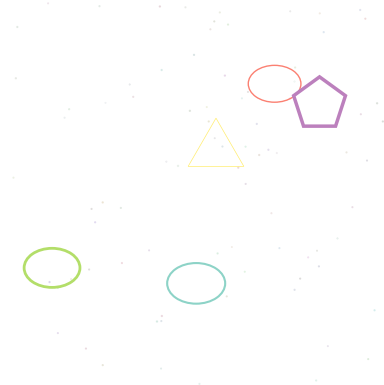[{"shape": "oval", "thickness": 1.5, "radius": 0.38, "center": [0.51, 0.264]}, {"shape": "oval", "thickness": 1, "radius": 0.34, "center": [0.713, 0.782]}, {"shape": "oval", "thickness": 2, "radius": 0.36, "center": [0.135, 0.304]}, {"shape": "pentagon", "thickness": 2.5, "radius": 0.35, "center": [0.83, 0.73]}, {"shape": "triangle", "thickness": 0.5, "radius": 0.42, "center": [0.561, 0.61]}]